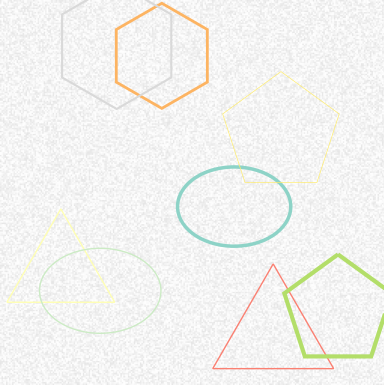[{"shape": "oval", "thickness": 2.5, "radius": 0.74, "center": [0.608, 0.463]}, {"shape": "triangle", "thickness": 1, "radius": 0.81, "center": [0.158, 0.296]}, {"shape": "triangle", "thickness": 1, "radius": 0.91, "center": [0.71, 0.133]}, {"shape": "hexagon", "thickness": 2, "radius": 0.68, "center": [0.42, 0.855]}, {"shape": "pentagon", "thickness": 3, "radius": 0.73, "center": [0.878, 0.193]}, {"shape": "hexagon", "thickness": 1.5, "radius": 0.82, "center": [0.303, 0.881]}, {"shape": "oval", "thickness": 1, "radius": 0.79, "center": [0.26, 0.245]}, {"shape": "pentagon", "thickness": 0.5, "radius": 0.8, "center": [0.73, 0.655]}]